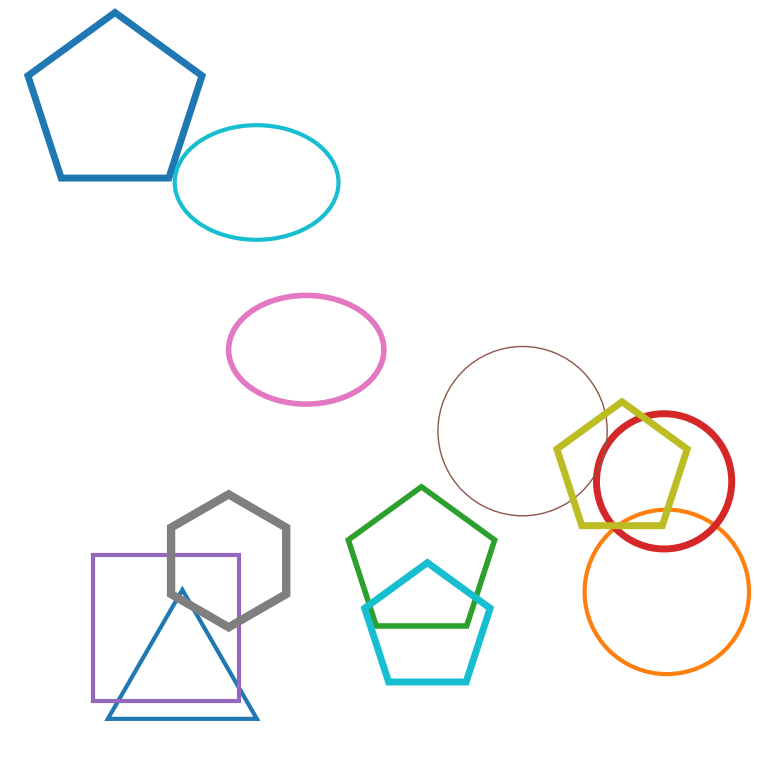[{"shape": "triangle", "thickness": 1.5, "radius": 0.56, "center": [0.237, 0.122]}, {"shape": "pentagon", "thickness": 2.5, "radius": 0.59, "center": [0.149, 0.865]}, {"shape": "circle", "thickness": 1.5, "radius": 0.53, "center": [0.866, 0.231]}, {"shape": "pentagon", "thickness": 2, "radius": 0.5, "center": [0.547, 0.268]}, {"shape": "circle", "thickness": 2.5, "radius": 0.44, "center": [0.862, 0.375]}, {"shape": "square", "thickness": 1.5, "radius": 0.47, "center": [0.216, 0.185]}, {"shape": "circle", "thickness": 0.5, "radius": 0.55, "center": [0.679, 0.44]}, {"shape": "oval", "thickness": 2, "radius": 0.5, "center": [0.398, 0.546]}, {"shape": "hexagon", "thickness": 3, "radius": 0.43, "center": [0.297, 0.272]}, {"shape": "pentagon", "thickness": 2.5, "radius": 0.44, "center": [0.808, 0.389]}, {"shape": "pentagon", "thickness": 2.5, "radius": 0.43, "center": [0.555, 0.184]}, {"shape": "oval", "thickness": 1.5, "radius": 0.53, "center": [0.333, 0.763]}]